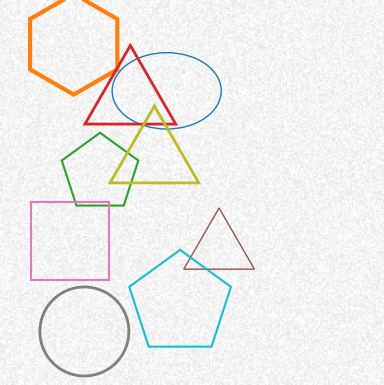[{"shape": "oval", "thickness": 1, "radius": 0.71, "center": [0.433, 0.764]}, {"shape": "hexagon", "thickness": 3, "radius": 0.65, "center": [0.191, 0.885]}, {"shape": "pentagon", "thickness": 1.5, "radius": 0.52, "center": [0.26, 0.551]}, {"shape": "triangle", "thickness": 2, "radius": 0.68, "center": [0.339, 0.746]}, {"shape": "triangle", "thickness": 1, "radius": 0.53, "center": [0.569, 0.354]}, {"shape": "square", "thickness": 1.5, "radius": 0.51, "center": [0.182, 0.374]}, {"shape": "circle", "thickness": 2, "radius": 0.58, "center": [0.219, 0.139]}, {"shape": "triangle", "thickness": 2, "radius": 0.67, "center": [0.401, 0.592]}, {"shape": "pentagon", "thickness": 1.5, "radius": 0.69, "center": [0.468, 0.212]}]